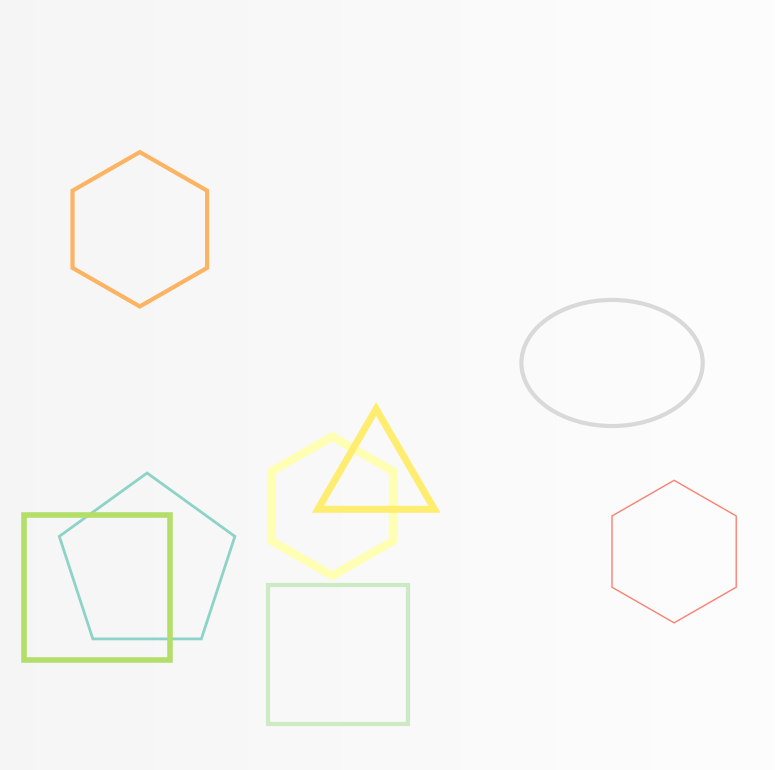[{"shape": "pentagon", "thickness": 1, "radius": 0.6, "center": [0.19, 0.267]}, {"shape": "hexagon", "thickness": 3, "radius": 0.45, "center": [0.429, 0.343]}, {"shape": "hexagon", "thickness": 0.5, "radius": 0.46, "center": [0.87, 0.284]}, {"shape": "hexagon", "thickness": 1.5, "radius": 0.5, "center": [0.18, 0.702]}, {"shape": "square", "thickness": 2, "radius": 0.47, "center": [0.125, 0.237]}, {"shape": "oval", "thickness": 1.5, "radius": 0.58, "center": [0.79, 0.529]}, {"shape": "square", "thickness": 1.5, "radius": 0.45, "center": [0.436, 0.15]}, {"shape": "triangle", "thickness": 2.5, "radius": 0.43, "center": [0.485, 0.382]}]